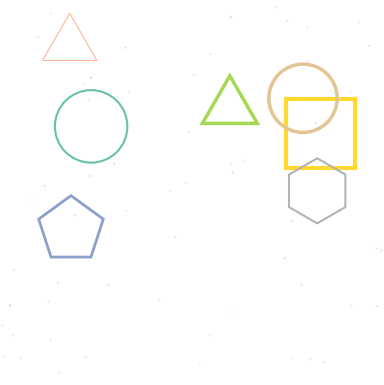[{"shape": "circle", "thickness": 1.5, "radius": 0.47, "center": [0.237, 0.672]}, {"shape": "triangle", "thickness": 0.5, "radius": 0.41, "center": [0.181, 0.884]}, {"shape": "pentagon", "thickness": 2, "radius": 0.44, "center": [0.184, 0.404]}, {"shape": "triangle", "thickness": 2.5, "radius": 0.41, "center": [0.597, 0.721]}, {"shape": "square", "thickness": 3, "radius": 0.45, "center": [0.832, 0.653]}, {"shape": "circle", "thickness": 2.5, "radius": 0.44, "center": [0.787, 0.745]}, {"shape": "hexagon", "thickness": 1.5, "radius": 0.42, "center": [0.824, 0.504]}]